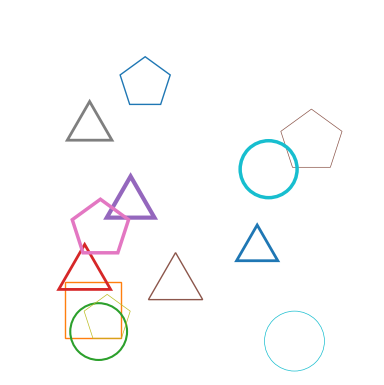[{"shape": "pentagon", "thickness": 1, "radius": 0.34, "center": [0.377, 0.784]}, {"shape": "triangle", "thickness": 2, "radius": 0.31, "center": [0.668, 0.354]}, {"shape": "square", "thickness": 1, "radius": 0.36, "center": [0.242, 0.195]}, {"shape": "circle", "thickness": 1.5, "radius": 0.37, "center": [0.256, 0.139]}, {"shape": "triangle", "thickness": 2, "radius": 0.39, "center": [0.22, 0.287]}, {"shape": "triangle", "thickness": 3, "radius": 0.36, "center": [0.339, 0.47]}, {"shape": "pentagon", "thickness": 0.5, "radius": 0.42, "center": [0.809, 0.633]}, {"shape": "triangle", "thickness": 1, "radius": 0.41, "center": [0.456, 0.262]}, {"shape": "pentagon", "thickness": 2.5, "radius": 0.38, "center": [0.261, 0.406]}, {"shape": "triangle", "thickness": 2, "radius": 0.33, "center": [0.233, 0.669]}, {"shape": "pentagon", "thickness": 0.5, "radius": 0.31, "center": [0.278, 0.172]}, {"shape": "circle", "thickness": 2.5, "radius": 0.37, "center": [0.698, 0.561]}, {"shape": "circle", "thickness": 0.5, "radius": 0.39, "center": [0.765, 0.114]}]